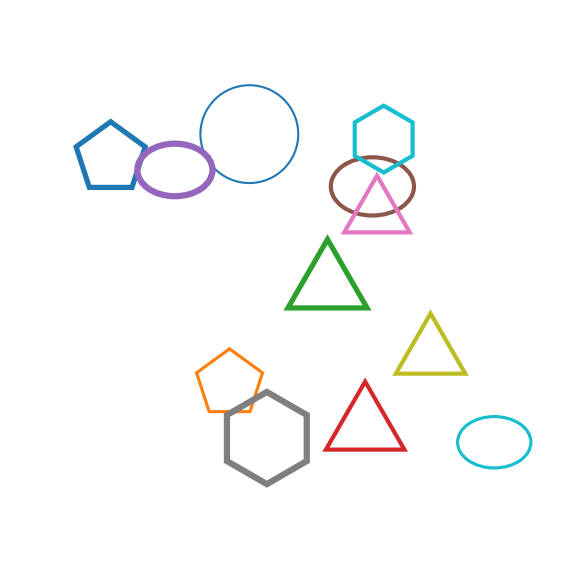[{"shape": "pentagon", "thickness": 2.5, "radius": 0.31, "center": [0.192, 0.725]}, {"shape": "circle", "thickness": 1, "radius": 0.42, "center": [0.432, 0.767]}, {"shape": "pentagon", "thickness": 1.5, "radius": 0.3, "center": [0.397, 0.335]}, {"shape": "triangle", "thickness": 2.5, "radius": 0.4, "center": [0.567, 0.505]}, {"shape": "triangle", "thickness": 2, "radius": 0.39, "center": [0.632, 0.26]}, {"shape": "oval", "thickness": 3, "radius": 0.33, "center": [0.303, 0.705]}, {"shape": "oval", "thickness": 2, "radius": 0.36, "center": [0.645, 0.676]}, {"shape": "triangle", "thickness": 2, "radius": 0.33, "center": [0.653, 0.63]}, {"shape": "hexagon", "thickness": 3, "radius": 0.4, "center": [0.462, 0.241]}, {"shape": "triangle", "thickness": 2, "radius": 0.35, "center": [0.746, 0.387]}, {"shape": "oval", "thickness": 1.5, "radius": 0.32, "center": [0.856, 0.233]}, {"shape": "hexagon", "thickness": 2, "radius": 0.29, "center": [0.664, 0.758]}]